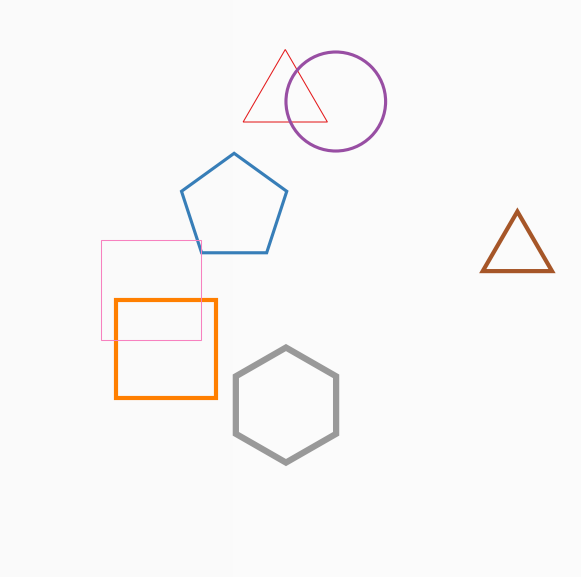[{"shape": "triangle", "thickness": 0.5, "radius": 0.42, "center": [0.491, 0.83]}, {"shape": "pentagon", "thickness": 1.5, "radius": 0.48, "center": [0.403, 0.638]}, {"shape": "circle", "thickness": 1.5, "radius": 0.43, "center": [0.578, 0.823]}, {"shape": "square", "thickness": 2, "radius": 0.43, "center": [0.285, 0.395]}, {"shape": "triangle", "thickness": 2, "radius": 0.34, "center": [0.89, 0.564]}, {"shape": "square", "thickness": 0.5, "radius": 0.43, "center": [0.26, 0.498]}, {"shape": "hexagon", "thickness": 3, "radius": 0.5, "center": [0.492, 0.298]}]